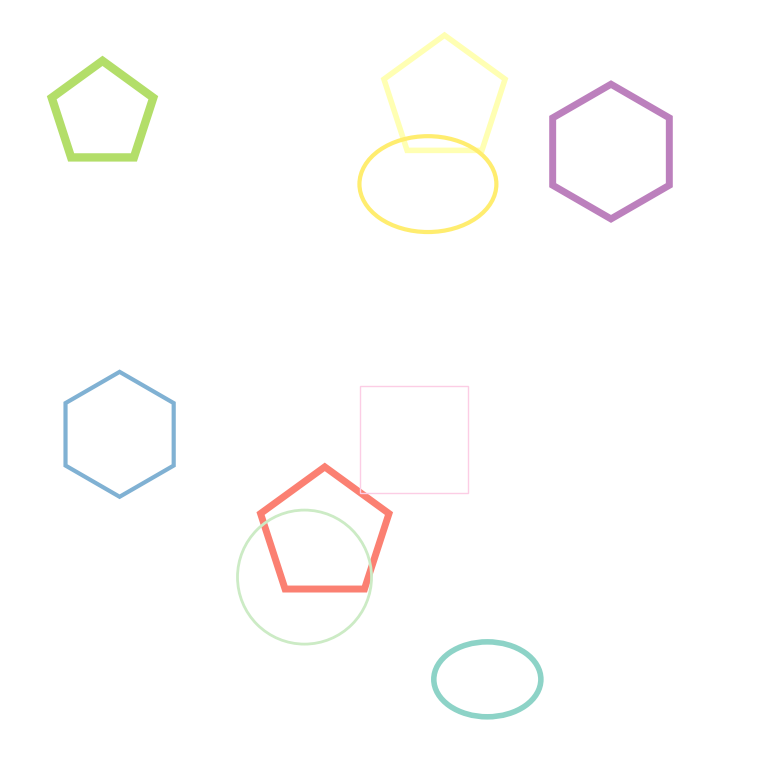[{"shape": "oval", "thickness": 2, "radius": 0.35, "center": [0.633, 0.118]}, {"shape": "pentagon", "thickness": 2, "radius": 0.41, "center": [0.577, 0.872]}, {"shape": "pentagon", "thickness": 2.5, "radius": 0.44, "center": [0.422, 0.306]}, {"shape": "hexagon", "thickness": 1.5, "radius": 0.41, "center": [0.155, 0.436]}, {"shape": "pentagon", "thickness": 3, "radius": 0.35, "center": [0.133, 0.852]}, {"shape": "square", "thickness": 0.5, "radius": 0.35, "center": [0.537, 0.429]}, {"shape": "hexagon", "thickness": 2.5, "radius": 0.44, "center": [0.794, 0.803]}, {"shape": "circle", "thickness": 1, "radius": 0.44, "center": [0.395, 0.251]}, {"shape": "oval", "thickness": 1.5, "radius": 0.44, "center": [0.556, 0.761]}]